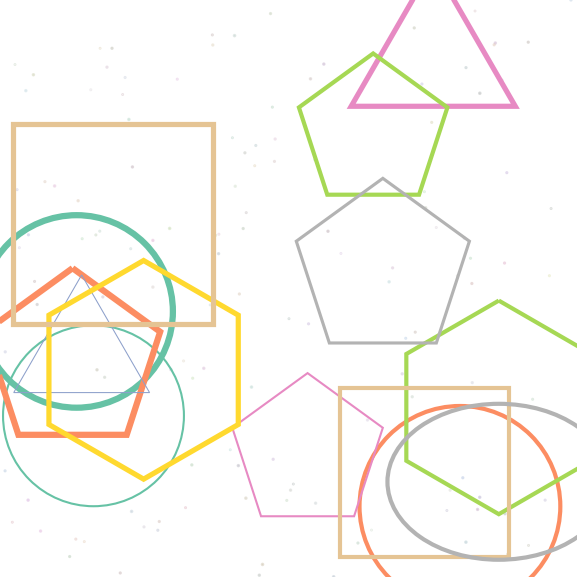[{"shape": "circle", "thickness": 1, "radius": 0.78, "center": [0.162, 0.279]}, {"shape": "circle", "thickness": 3, "radius": 0.83, "center": [0.133, 0.46]}, {"shape": "circle", "thickness": 2, "radius": 0.87, "center": [0.796, 0.122]}, {"shape": "pentagon", "thickness": 3, "radius": 0.8, "center": [0.126, 0.375]}, {"shape": "triangle", "thickness": 0.5, "radius": 0.68, "center": [0.141, 0.387]}, {"shape": "triangle", "thickness": 2.5, "radius": 0.82, "center": [0.75, 0.897]}, {"shape": "pentagon", "thickness": 1, "radius": 0.69, "center": [0.533, 0.216]}, {"shape": "pentagon", "thickness": 2, "radius": 0.68, "center": [0.646, 0.771]}, {"shape": "hexagon", "thickness": 2, "radius": 0.92, "center": [0.864, 0.294]}, {"shape": "hexagon", "thickness": 2.5, "radius": 0.95, "center": [0.249, 0.359]}, {"shape": "square", "thickness": 2.5, "radius": 0.86, "center": [0.195, 0.612]}, {"shape": "square", "thickness": 2, "radius": 0.73, "center": [0.735, 0.181]}, {"shape": "pentagon", "thickness": 1.5, "radius": 0.79, "center": [0.663, 0.533]}, {"shape": "oval", "thickness": 2, "radius": 0.96, "center": [0.864, 0.165]}]